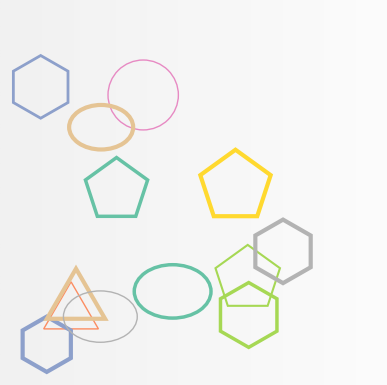[{"shape": "pentagon", "thickness": 2.5, "radius": 0.42, "center": [0.301, 0.506]}, {"shape": "oval", "thickness": 2.5, "radius": 0.5, "center": [0.445, 0.243]}, {"shape": "triangle", "thickness": 1, "radius": 0.41, "center": [0.183, 0.186]}, {"shape": "hexagon", "thickness": 3, "radius": 0.36, "center": [0.121, 0.106]}, {"shape": "hexagon", "thickness": 2, "radius": 0.41, "center": [0.105, 0.774]}, {"shape": "circle", "thickness": 1, "radius": 0.45, "center": [0.37, 0.753]}, {"shape": "pentagon", "thickness": 1.5, "radius": 0.44, "center": [0.639, 0.276]}, {"shape": "hexagon", "thickness": 2.5, "radius": 0.42, "center": [0.642, 0.182]}, {"shape": "pentagon", "thickness": 3, "radius": 0.48, "center": [0.608, 0.516]}, {"shape": "oval", "thickness": 3, "radius": 0.41, "center": [0.261, 0.67]}, {"shape": "triangle", "thickness": 3, "radius": 0.43, "center": [0.196, 0.215]}, {"shape": "hexagon", "thickness": 3, "radius": 0.41, "center": [0.73, 0.347]}, {"shape": "oval", "thickness": 1, "radius": 0.48, "center": [0.259, 0.178]}]